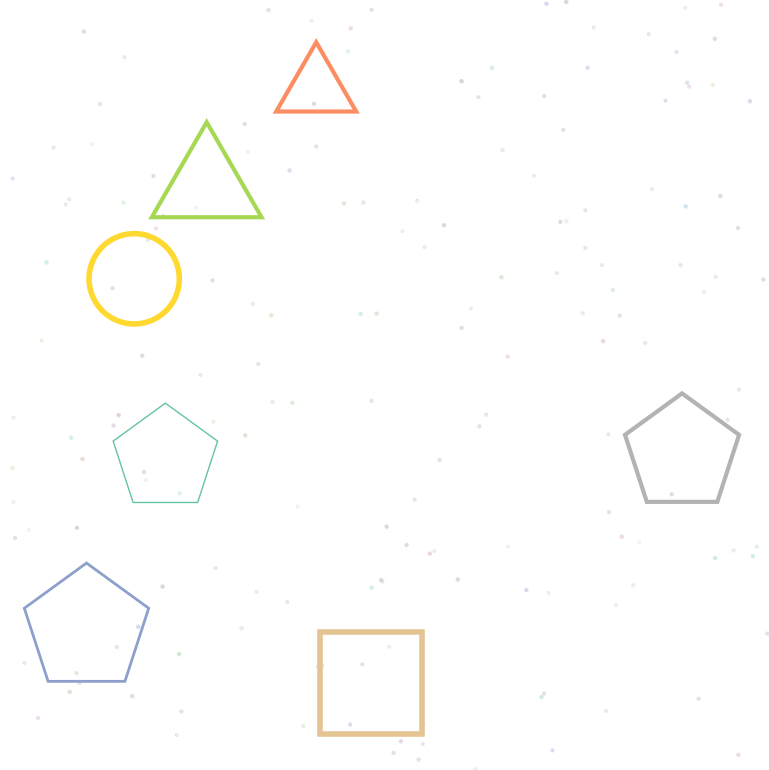[{"shape": "pentagon", "thickness": 0.5, "radius": 0.36, "center": [0.215, 0.405]}, {"shape": "triangle", "thickness": 1.5, "radius": 0.3, "center": [0.411, 0.885]}, {"shape": "pentagon", "thickness": 1, "radius": 0.42, "center": [0.112, 0.184]}, {"shape": "triangle", "thickness": 1.5, "radius": 0.41, "center": [0.268, 0.759]}, {"shape": "circle", "thickness": 2, "radius": 0.29, "center": [0.174, 0.638]}, {"shape": "square", "thickness": 2, "radius": 0.33, "center": [0.482, 0.113]}, {"shape": "pentagon", "thickness": 1.5, "radius": 0.39, "center": [0.886, 0.411]}]